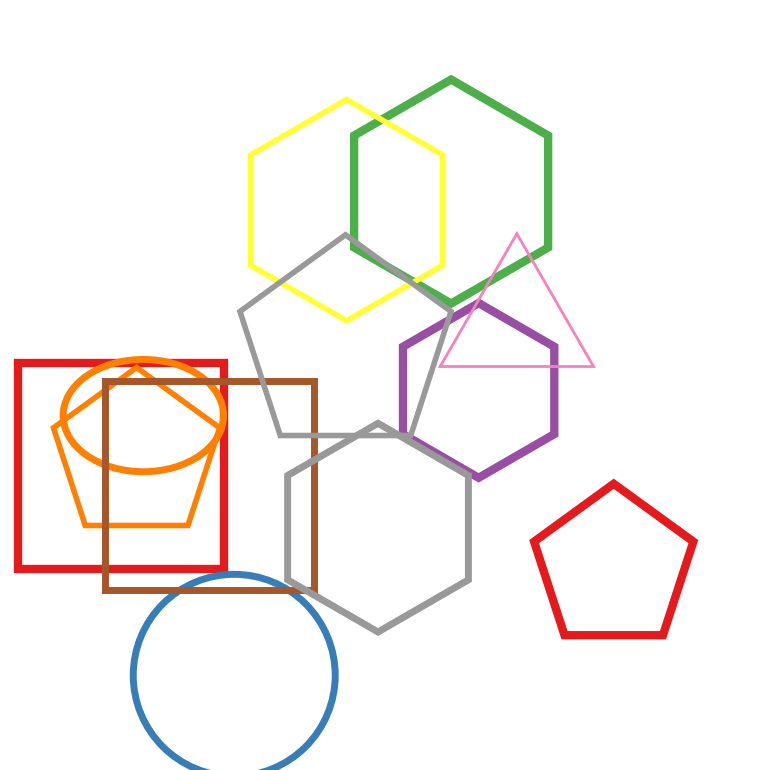[{"shape": "square", "thickness": 3, "radius": 0.67, "center": [0.157, 0.395]}, {"shape": "pentagon", "thickness": 3, "radius": 0.54, "center": [0.797, 0.263]}, {"shape": "circle", "thickness": 2.5, "radius": 0.66, "center": [0.304, 0.123]}, {"shape": "hexagon", "thickness": 3, "radius": 0.73, "center": [0.586, 0.751]}, {"shape": "hexagon", "thickness": 3, "radius": 0.57, "center": [0.622, 0.493]}, {"shape": "pentagon", "thickness": 2, "radius": 0.57, "center": [0.177, 0.409]}, {"shape": "oval", "thickness": 2.5, "radius": 0.52, "center": [0.186, 0.46]}, {"shape": "hexagon", "thickness": 2, "radius": 0.72, "center": [0.45, 0.727]}, {"shape": "square", "thickness": 2.5, "radius": 0.68, "center": [0.272, 0.369]}, {"shape": "triangle", "thickness": 1, "radius": 0.57, "center": [0.671, 0.582]}, {"shape": "pentagon", "thickness": 2, "radius": 0.72, "center": [0.449, 0.551]}, {"shape": "hexagon", "thickness": 2.5, "radius": 0.68, "center": [0.491, 0.315]}]